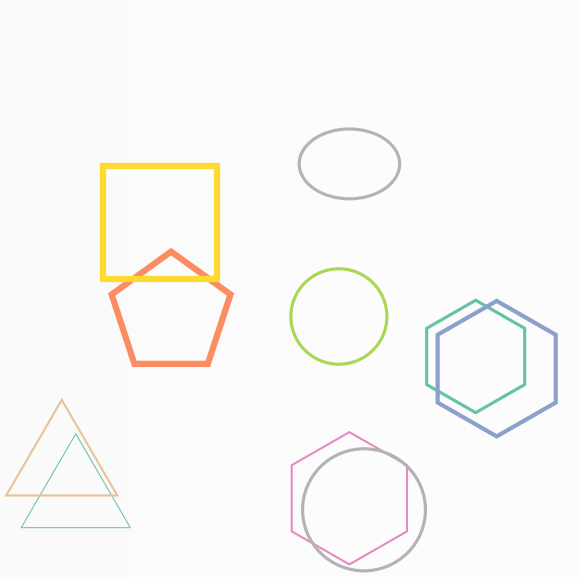[{"shape": "hexagon", "thickness": 1.5, "radius": 0.49, "center": [0.818, 0.382]}, {"shape": "triangle", "thickness": 0.5, "radius": 0.54, "center": [0.13, 0.14]}, {"shape": "pentagon", "thickness": 3, "radius": 0.54, "center": [0.294, 0.456]}, {"shape": "hexagon", "thickness": 2, "radius": 0.59, "center": [0.855, 0.361]}, {"shape": "hexagon", "thickness": 1, "radius": 0.57, "center": [0.601, 0.136]}, {"shape": "circle", "thickness": 1.5, "radius": 0.41, "center": [0.583, 0.451]}, {"shape": "square", "thickness": 3, "radius": 0.49, "center": [0.276, 0.613]}, {"shape": "triangle", "thickness": 1, "radius": 0.55, "center": [0.106, 0.196]}, {"shape": "circle", "thickness": 1.5, "radius": 0.53, "center": [0.626, 0.116]}, {"shape": "oval", "thickness": 1.5, "radius": 0.43, "center": [0.601, 0.715]}]